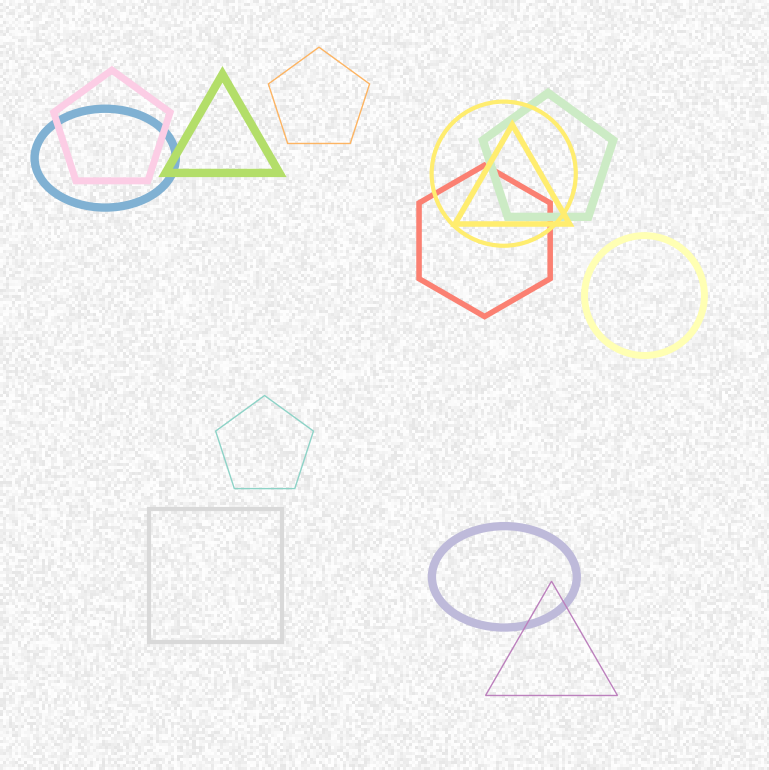[{"shape": "pentagon", "thickness": 0.5, "radius": 0.33, "center": [0.344, 0.42]}, {"shape": "circle", "thickness": 2.5, "radius": 0.39, "center": [0.837, 0.616]}, {"shape": "oval", "thickness": 3, "radius": 0.47, "center": [0.655, 0.251]}, {"shape": "hexagon", "thickness": 2, "radius": 0.49, "center": [0.629, 0.687]}, {"shape": "oval", "thickness": 3, "radius": 0.46, "center": [0.137, 0.795]}, {"shape": "pentagon", "thickness": 0.5, "radius": 0.35, "center": [0.414, 0.87]}, {"shape": "triangle", "thickness": 3, "radius": 0.43, "center": [0.289, 0.818]}, {"shape": "pentagon", "thickness": 2.5, "radius": 0.4, "center": [0.145, 0.829]}, {"shape": "square", "thickness": 1.5, "radius": 0.43, "center": [0.28, 0.253]}, {"shape": "triangle", "thickness": 0.5, "radius": 0.49, "center": [0.716, 0.146]}, {"shape": "pentagon", "thickness": 3, "radius": 0.44, "center": [0.712, 0.79]}, {"shape": "circle", "thickness": 1.5, "radius": 0.47, "center": [0.654, 0.774]}, {"shape": "triangle", "thickness": 2, "radius": 0.43, "center": [0.665, 0.752]}]